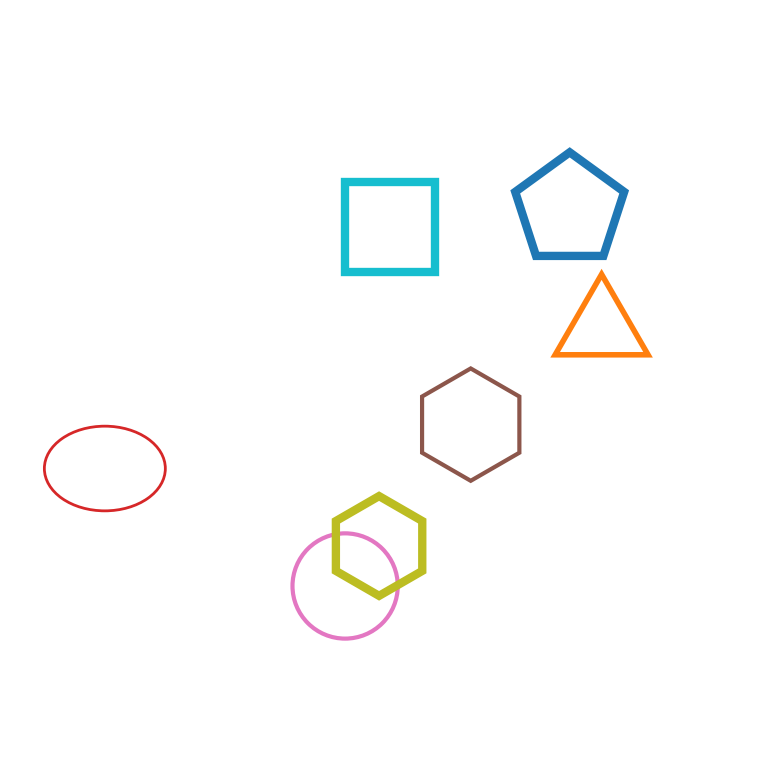[{"shape": "pentagon", "thickness": 3, "radius": 0.37, "center": [0.74, 0.728]}, {"shape": "triangle", "thickness": 2, "radius": 0.35, "center": [0.781, 0.574]}, {"shape": "oval", "thickness": 1, "radius": 0.39, "center": [0.136, 0.392]}, {"shape": "hexagon", "thickness": 1.5, "radius": 0.36, "center": [0.611, 0.449]}, {"shape": "circle", "thickness": 1.5, "radius": 0.34, "center": [0.448, 0.239]}, {"shape": "hexagon", "thickness": 3, "radius": 0.32, "center": [0.492, 0.291]}, {"shape": "square", "thickness": 3, "radius": 0.29, "center": [0.507, 0.705]}]